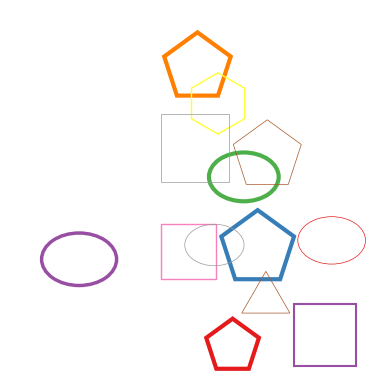[{"shape": "pentagon", "thickness": 3, "radius": 0.36, "center": [0.604, 0.1]}, {"shape": "oval", "thickness": 0.5, "radius": 0.44, "center": [0.861, 0.376]}, {"shape": "pentagon", "thickness": 3, "radius": 0.5, "center": [0.669, 0.355]}, {"shape": "oval", "thickness": 3, "radius": 0.45, "center": [0.633, 0.541]}, {"shape": "square", "thickness": 1.5, "radius": 0.4, "center": [0.843, 0.13]}, {"shape": "oval", "thickness": 2.5, "radius": 0.49, "center": [0.205, 0.327]}, {"shape": "pentagon", "thickness": 3, "radius": 0.45, "center": [0.513, 0.825]}, {"shape": "hexagon", "thickness": 1, "radius": 0.4, "center": [0.566, 0.731]}, {"shape": "triangle", "thickness": 0.5, "radius": 0.36, "center": [0.691, 0.223]}, {"shape": "pentagon", "thickness": 0.5, "radius": 0.46, "center": [0.694, 0.596]}, {"shape": "square", "thickness": 1, "radius": 0.36, "center": [0.489, 0.348]}, {"shape": "square", "thickness": 0.5, "radius": 0.44, "center": [0.507, 0.615]}, {"shape": "oval", "thickness": 0.5, "radius": 0.38, "center": [0.557, 0.364]}]